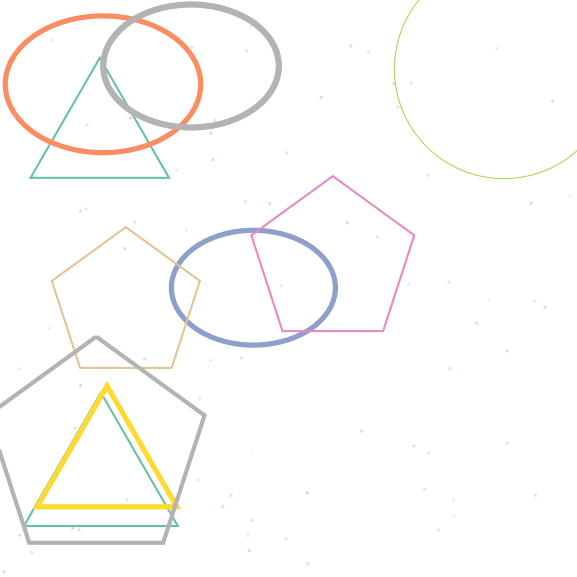[{"shape": "triangle", "thickness": 1, "radius": 0.77, "center": [0.175, 0.165]}, {"shape": "triangle", "thickness": 1, "radius": 0.69, "center": [0.173, 0.76]}, {"shape": "oval", "thickness": 2.5, "radius": 0.85, "center": [0.178, 0.853]}, {"shape": "oval", "thickness": 2.5, "radius": 0.71, "center": [0.439, 0.501]}, {"shape": "pentagon", "thickness": 1, "radius": 0.74, "center": [0.576, 0.546]}, {"shape": "circle", "thickness": 0.5, "radius": 0.95, "center": [0.873, 0.88]}, {"shape": "triangle", "thickness": 2.5, "radius": 0.7, "center": [0.185, 0.191]}, {"shape": "pentagon", "thickness": 1, "radius": 0.67, "center": [0.218, 0.471]}, {"shape": "oval", "thickness": 3, "radius": 0.76, "center": [0.331, 0.885]}, {"shape": "pentagon", "thickness": 2, "radius": 0.99, "center": [0.167, 0.219]}]